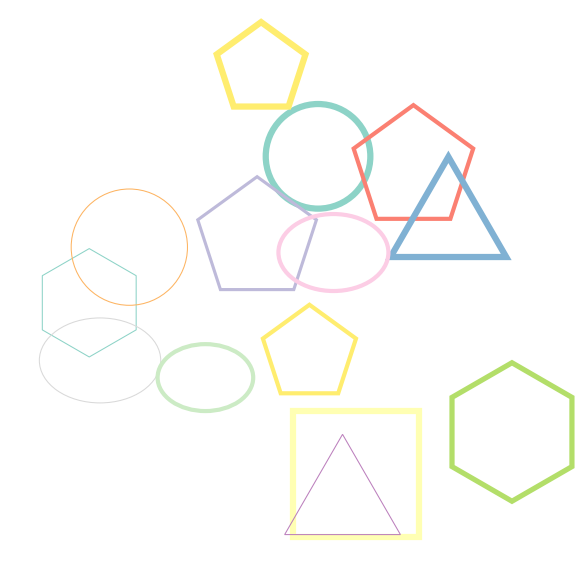[{"shape": "hexagon", "thickness": 0.5, "radius": 0.47, "center": [0.155, 0.475]}, {"shape": "circle", "thickness": 3, "radius": 0.45, "center": [0.551, 0.728]}, {"shape": "square", "thickness": 3, "radius": 0.55, "center": [0.617, 0.178]}, {"shape": "pentagon", "thickness": 1.5, "radius": 0.54, "center": [0.445, 0.585]}, {"shape": "pentagon", "thickness": 2, "radius": 0.54, "center": [0.716, 0.708]}, {"shape": "triangle", "thickness": 3, "radius": 0.58, "center": [0.776, 0.612]}, {"shape": "circle", "thickness": 0.5, "radius": 0.5, "center": [0.224, 0.571]}, {"shape": "hexagon", "thickness": 2.5, "radius": 0.6, "center": [0.887, 0.251]}, {"shape": "oval", "thickness": 2, "radius": 0.48, "center": [0.577, 0.562]}, {"shape": "oval", "thickness": 0.5, "radius": 0.53, "center": [0.173, 0.375]}, {"shape": "triangle", "thickness": 0.5, "radius": 0.58, "center": [0.593, 0.131]}, {"shape": "oval", "thickness": 2, "radius": 0.41, "center": [0.356, 0.345]}, {"shape": "pentagon", "thickness": 2, "radius": 0.42, "center": [0.536, 0.387]}, {"shape": "pentagon", "thickness": 3, "radius": 0.4, "center": [0.452, 0.88]}]